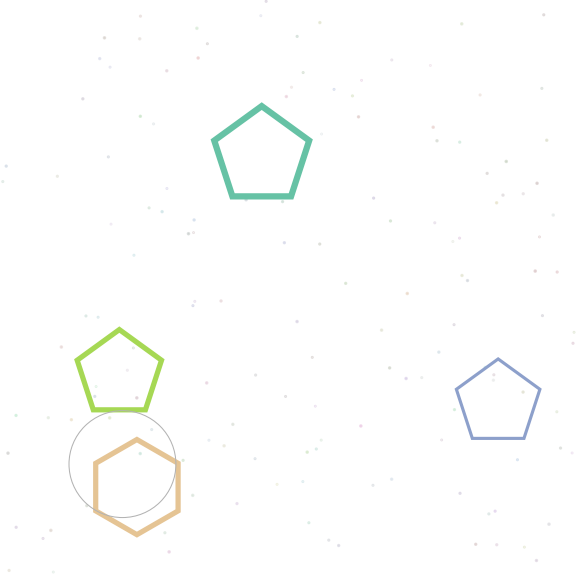[{"shape": "pentagon", "thickness": 3, "radius": 0.43, "center": [0.453, 0.729]}, {"shape": "pentagon", "thickness": 1.5, "radius": 0.38, "center": [0.863, 0.302]}, {"shape": "pentagon", "thickness": 2.5, "radius": 0.38, "center": [0.207, 0.352]}, {"shape": "hexagon", "thickness": 2.5, "radius": 0.41, "center": [0.237, 0.156]}, {"shape": "circle", "thickness": 0.5, "radius": 0.46, "center": [0.212, 0.195]}]